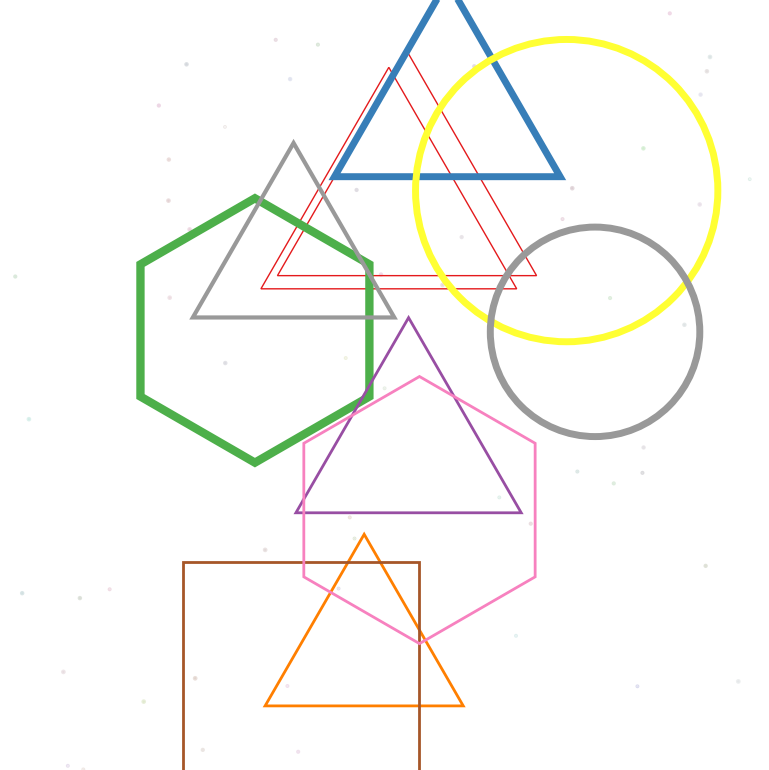[{"shape": "triangle", "thickness": 0.5, "radius": 0.97, "center": [0.529, 0.739]}, {"shape": "triangle", "thickness": 0.5, "radius": 0.96, "center": [0.505, 0.721]}, {"shape": "triangle", "thickness": 2.5, "radius": 0.85, "center": [0.581, 0.855]}, {"shape": "hexagon", "thickness": 3, "radius": 0.86, "center": [0.331, 0.571]}, {"shape": "triangle", "thickness": 1, "radius": 0.84, "center": [0.531, 0.419]}, {"shape": "triangle", "thickness": 1, "radius": 0.74, "center": [0.473, 0.158]}, {"shape": "circle", "thickness": 2.5, "radius": 0.98, "center": [0.736, 0.752]}, {"shape": "square", "thickness": 1, "radius": 0.77, "center": [0.39, 0.117]}, {"shape": "hexagon", "thickness": 1, "radius": 0.87, "center": [0.545, 0.338]}, {"shape": "triangle", "thickness": 1.5, "radius": 0.76, "center": [0.381, 0.663]}, {"shape": "circle", "thickness": 2.5, "radius": 0.68, "center": [0.773, 0.569]}]